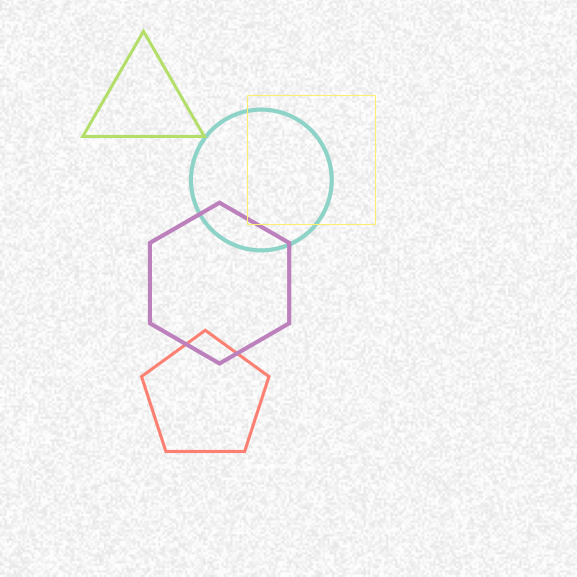[{"shape": "circle", "thickness": 2, "radius": 0.61, "center": [0.453, 0.687]}, {"shape": "pentagon", "thickness": 1.5, "radius": 0.58, "center": [0.355, 0.311]}, {"shape": "triangle", "thickness": 1.5, "radius": 0.61, "center": [0.249, 0.824]}, {"shape": "hexagon", "thickness": 2, "radius": 0.7, "center": [0.38, 0.509]}, {"shape": "square", "thickness": 0.5, "radius": 0.56, "center": [0.539, 0.723]}]